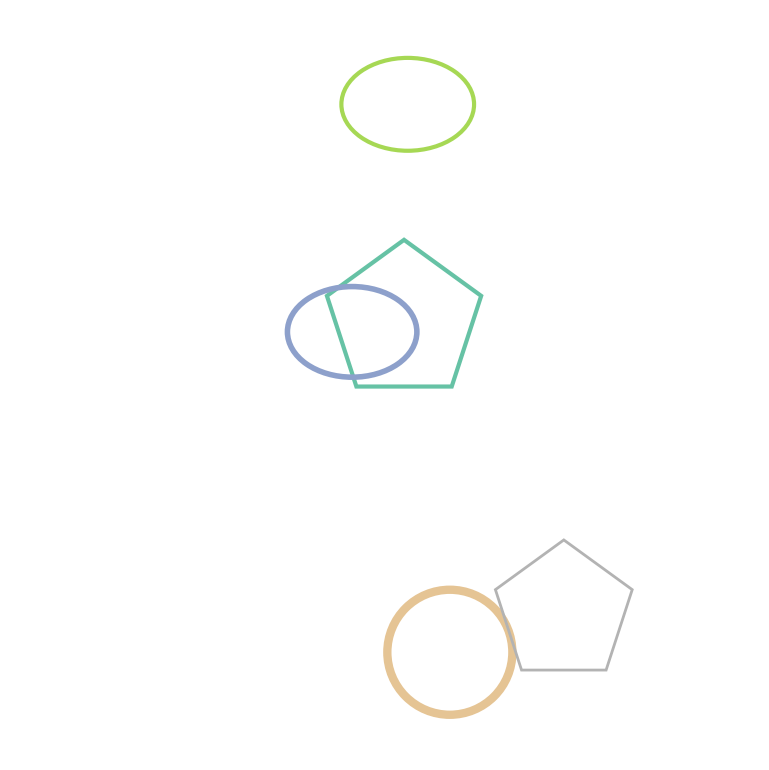[{"shape": "pentagon", "thickness": 1.5, "radius": 0.53, "center": [0.525, 0.583]}, {"shape": "oval", "thickness": 2, "radius": 0.42, "center": [0.457, 0.569]}, {"shape": "oval", "thickness": 1.5, "radius": 0.43, "center": [0.53, 0.865]}, {"shape": "circle", "thickness": 3, "radius": 0.41, "center": [0.584, 0.153]}, {"shape": "pentagon", "thickness": 1, "radius": 0.47, "center": [0.732, 0.205]}]